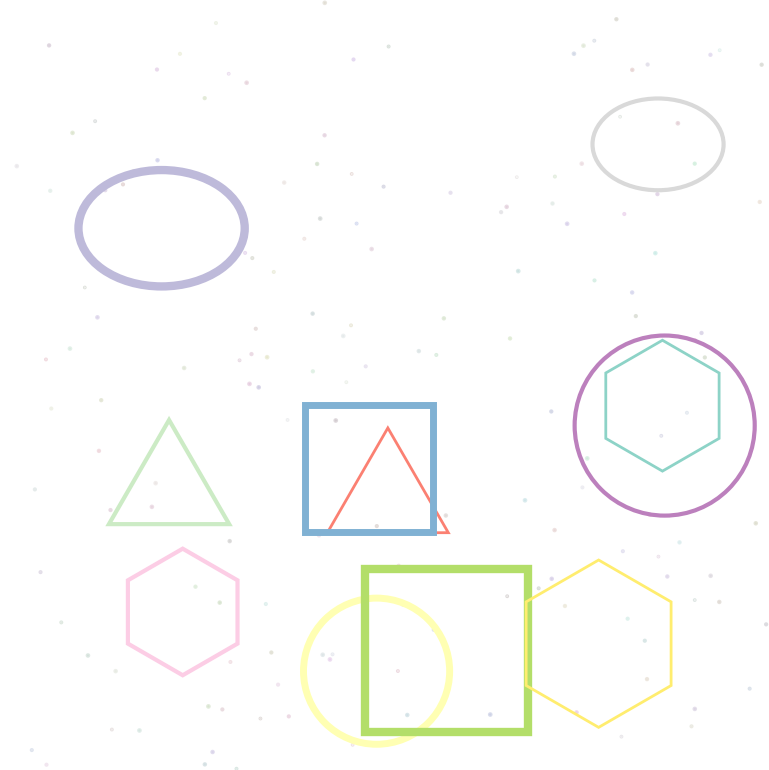[{"shape": "hexagon", "thickness": 1, "radius": 0.42, "center": [0.86, 0.473]}, {"shape": "circle", "thickness": 2.5, "radius": 0.47, "center": [0.489, 0.128]}, {"shape": "oval", "thickness": 3, "radius": 0.54, "center": [0.21, 0.704]}, {"shape": "triangle", "thickness": 1, "radius": 0.45, "center": [0.504, 0.354]}, {"shape": "square", "thickness": 2.5, "radius": 0.42, "center": [0.48, 0.392]}, {"shape": "square", "thickness": 3, "radius": 0.53, "center": [0.58, 0.156]}, {"shape": "hexagon", "thickness": 1.5, "radius": 0.41, "center": [0.237, 0.205]}, {"shape": "oval", "thickness": 1.5, "radius": 0.43, "center": [0.855, 0.813]}, {"shape": "circle", "thickness": 1.5, "radius": 0.58, "center": [0.863, 0.447]}, {"shape": "triangle", "thickness": 1.5, "radius": 0.45, "center": [0.22, 0.364]}, {"shape": "hexagon", "thickness": 1, "radius": 0.54, "center": [0.777, 0.164]}]